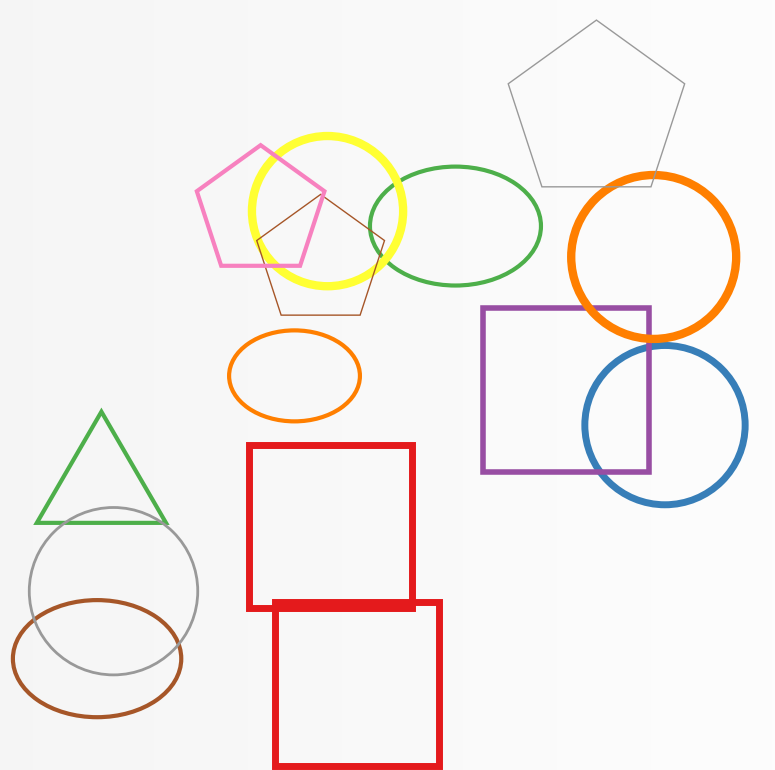[{"shape": "square", "thickness": 2.5, "radius": 0.53, "center": [0.461, 0.112]}, {"shape": "square", "thickness": 2.5, "radius": 0.53, "center": [0.427, 0.316]}, {"shape": "circle", "thickness": 2.5, "radius": 0.52, "center": [0.858, 0.448]}, {"shape": "triangle", "thickness": 1.5, "radius": 0.48, "center": [0.131, 0.369]}, {"shape": "oval", "thickness": 1.5, "radius": 0.55, "center": [0.588, 0.706]}, {"shape": "square", "thickness": 2, "radius": 0.53, "center": [0.73, 0.493]}, {"shape": "circle", "thickness": 3, "radius": 0.53, "center": [0.843, 0.666]}, {"shape": "oval", "thickness": 1.5, "radius": 0.42, "center": [0.38, 0.512]}, {"shape": "circle", "thickness": 3, "radius": 0.49, "center": [0.423, 0.726]}, {"shape": "oval", "thickness": 1.5, "radius": 0.54, "center": [0.125, 0.145]}, {"shape": "pentagon", "thickness": 0.5, "radius": 0.43, "center": [0.414, 0.661]}, {"shape": "pentagon", "thickness": 1.5, "radius": 0.43, "center": [0.336, 0.725]}, {"shape": "pentagon", "thickness": 0.5, "radius": 0.6, "center": [0.77, 0.854]}, {"shape": "circle", "thickness": 1, "radius": 0.54, "center": [0.146, 0.232]}]